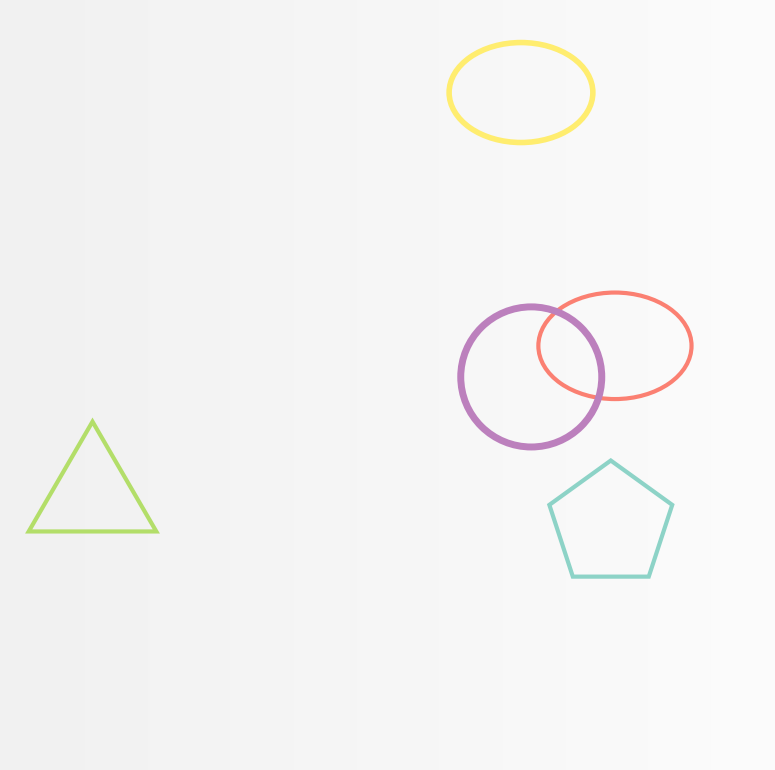[{"shape": "pentagon", "thickness": 1.5, "radius": 0.42, "center": [0.788, 0.319]}, {"shape": "oval", "thickness": 1.5, "radius": 0.49, "center": [0.793, 0.551]}, {"shape": "triangle", "thickness": 1.5, "radius": 0.48, "center": [0.119, 0.357]}, {"shape": "circle", "thickness": 2.5, "radius": 0.45, "center": [0.685, 0.51]}, {"shape": "oval", "thickness": 2, "radius": 0.46, "center": [0.672, 0.88]}]